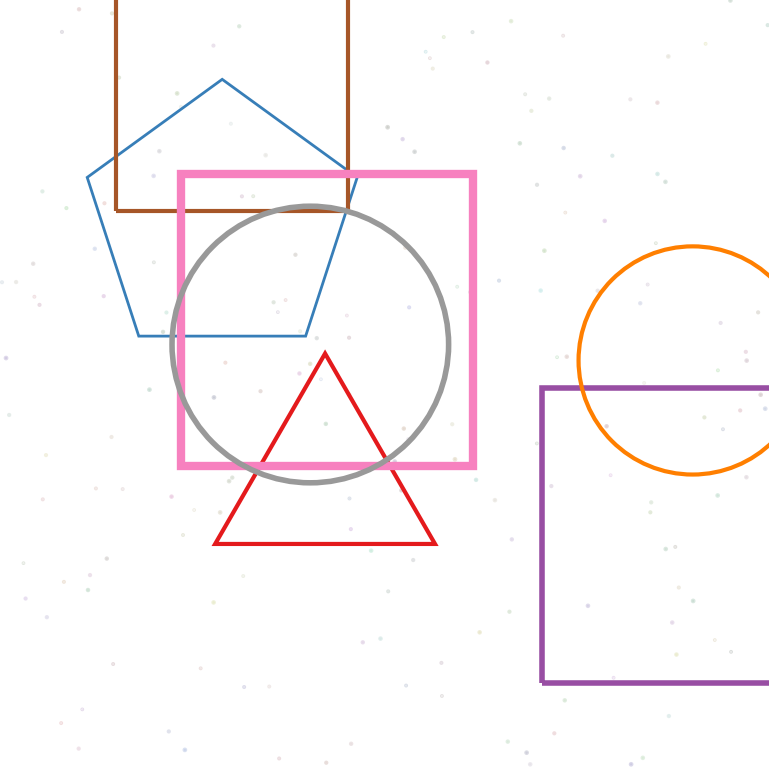[{"shape": "triangle", "thickness": 1.5, "radius": 0.82, "center": [0.422, 0.376]}, {"shape": "pentagon", "thickness": 1, "radius": 0.92, "center": [0.289, 0.713]}, {"shape": "square", "thickness": 2, "radius": 0.96, "center": [0.895, 0.304]}, {"shape": "circle", "thickness": 1.5, "radius": 0.74, "center": [0.9, 0.532]}, {"shape": "square", "thickness": 1.5, "radius": 0.75, "center": [0.301, 0.877]}, {"shape": "square", "thickness": 3, "radius": 0.95, "center": [0.425, 0.584]}, {"shape": "circle", "thickness": 2, "radius": 0.9, "center": [0.403, 0.553]}]